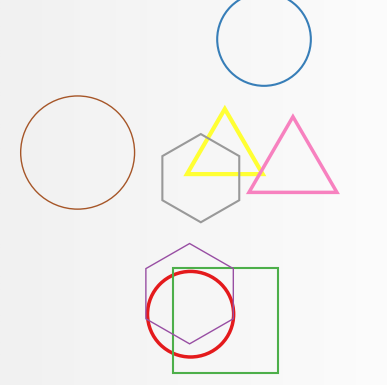[{"shape": "circle", "thickness": 2.5, "radius": 0.56, "center": [0.492, 0.184]}, {"shape": "circle", "thickness": 1.5, "radius": 0.6, "center": [0.681, 0.898]}, {"shape": "square", "thickness": 1.5, "radius": 0.68, "center": [0.581, 0.168]}, {"shape": "hexagon", "thickness": 1, "radius": 0.65, "center": [0.489, 0.237]}, {"shape": "triangle", "thickness": 3, "radius": 0.56, "center": [0.58, 0.604]}, {"shape": "circle", "thickness": 1, "radius": 0.73, "center": [0.2, 0.604]}, {"shape": "triangle", "thickness": 2.5, "radius": 0.66, "center": [0.756, 0.566]}, {"shape": "hexagon", "thickness": 1.5, "radius": 0.57, "center": [0.518, 0.537]}]